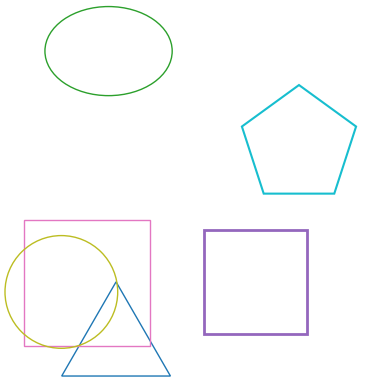[{"shape": "triangle", "thickness": 1, "radius": 0.82, "center": [0.301, 0.105]}, {"shape": "oval", "thickness": 1, "radius": 0.83, "center": [0.282, 0.867]}, {"shape": "square", "thickness": 2, "radius": 0.67, "center": [0.663, 0.267]}, {"shape": "square", "thickness": 1, "radius": 0.82, "center": [0.226, 0.265]}, {"shape": "circle", "thickness": 1, "radius": 0.73, "center": [0.159, 0.242]}, {"shape": "pentagon", "thickness": 1.5, "radius": 0.78, "center": [0.777, 0.623]}]